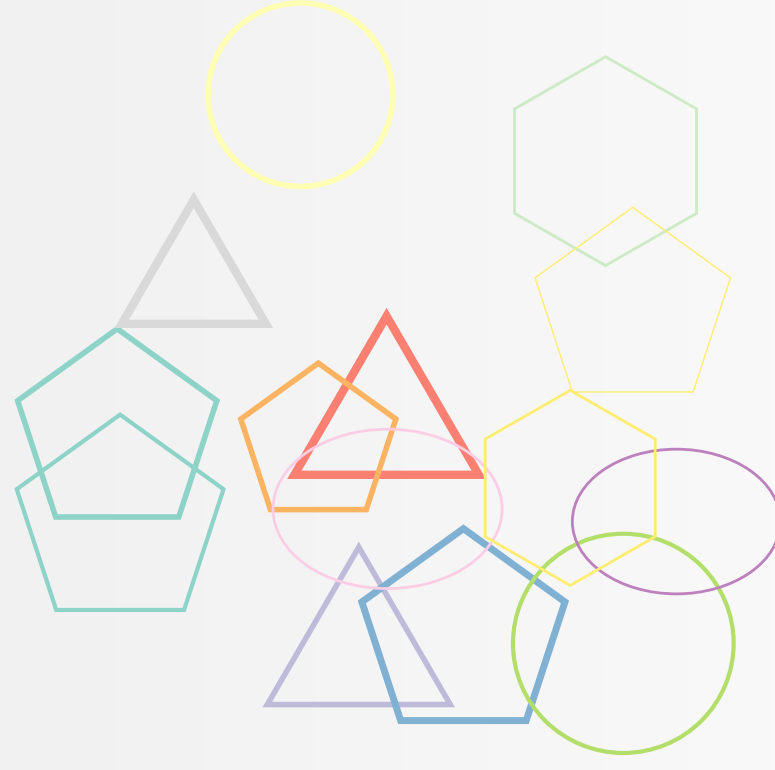[{"shape": "pentagon", "thickness": 2, "radius": 0.68, "center": [0.151, 0.438]}, {"shape": "pentagon", "thickness": 1.5, "radius": 0.7, "center": [0.155, 0.321]}, {"shape": "circle", "thickness": 2, "radius": 0.6, "center": [0.388, 0.877]}, {"shape": "triangle", "thickness": 2, "radius": 0.68, "center": [0.463, 0.153]}, {"shape": "triangle", "thickness": 3, "radius": 0.69, "center": [0.499, 0.452]}, {"shape": "pentagon", "thickness": 2.5, "radius": 0.69, "center": [0.598, 0.176]}, {"shape": "pentagon", "thickness": 2, "radius": 0.53, "center": [0.411, 0.423]}, {"shape": "circle", "thickness": 1.5, "radius": 0.71, "center": [0.804, 0.164]}, {"shape": "oval", "thickness": 1, "radius": 0.74, "center": [0.5, 0.339]}, {"shape": "triangle", "thickness": 3, "radius": 0.54, "center": [0.25, 0.633]}, {"shape": "oval", "thickness": 1, "radius": 0.67, "center": [0.873, 0.323]}, {"shape": "hexagon", "thickness": 1, "radius": 0.68, "center": [0.781, 0.791]}, {"shape": "hexagon", "thickness": 1, "radius": 0.63, "center": [0.736, 0.366]}, {"shape": "pentagon", "thickness": 0.5, "radius": 0.66, "center": [0.816, 0.598]}]